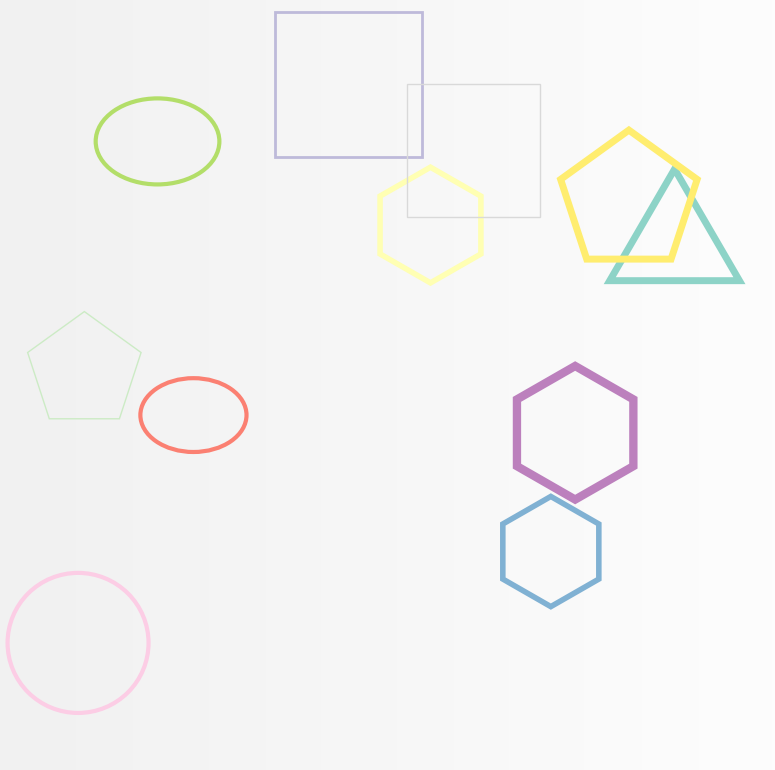[{"shape": "triangle", "thickness": 2.5, "radius": 0.48, "center": [0.87, 0.684]}, {"shape": "hexagon", "thickness": 2, "radius": 0.38, "center": [0.555, 0.708]}, {"shape": "square", "thickness": 1, "radius": 0.47, "center": [0.45, 0.89]}, {"shape": "oval", "thickness": 1.5, "radius": 0.34, "center": [0.25, 0.461]}, {"shape": "hexagon", "thickness": 2, "radius": 0.36, "center": [0.711, 0.284]}, {"shape": "oval", "thickness": 1.5, "radius": 0.4, "center": [0.203, 0.816]}, {"shape": "circle", "thickness": 1.5, "radius": 0.45, "center": [0.101, 0.165]}, {"shape": "square", "thickness": 0.5, "radius": 0.43, "center": [0.611, 0.805]}, {"shape": "hexagon", "thickness": 3, "radius": 0.43, "center": [0.742, 0.438]}, {"shape": "pentagon", "thickness": 0.5, "radius": 0.38, "center": [0.109, 0.518]}, {"shape": "pentagon", "thickness": 2.5, "radius": 0.46, "center": [0.811, 0.738]}]